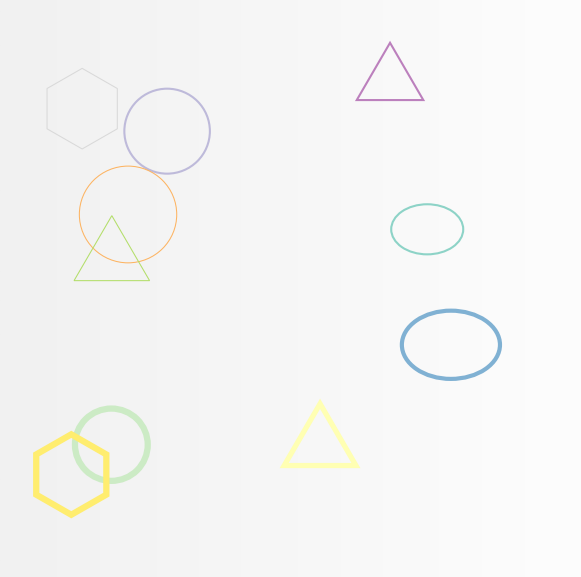[{"shape": "oval", "thickness": 1, "radius": 0.31, "center": [0.735, 0.602]}, {"shape": "triangle", "thickness": 2.5, "radius": 0.36, "center": [0.551, 0.229]}, {"shape": "circle", "thickness": 1, "radius": 0.37, "center": [0.288, 0.772]}, {"shape": "oval", "thickness": 2, "radius": 0.42, "center": [0.776, 0.402]}, {"shape": "circle", "thickness": 0.5, "radius": 0.42, "center": [0.22, 0.628]}, {"shape": "triangle", "thickness": 0.5, "radius": 0.38, "center": [0.192, 0.551]}, {"shape": "hexagon", "thickness": 0.5, "radius": 0.35, "center": [0.141, 0.811]}, {"shape": "triangle", "thickness": 1, "radius": 0.33, "center": [0.671, 0.859]}, {"shape": "circle", "thickness": 3, "radius": 0.31, "center": [0.192, 0.229]}, {"shape": "hexagon", "thickness": 3, "radius": 0.35, "center": [0.123, 0.177]}]